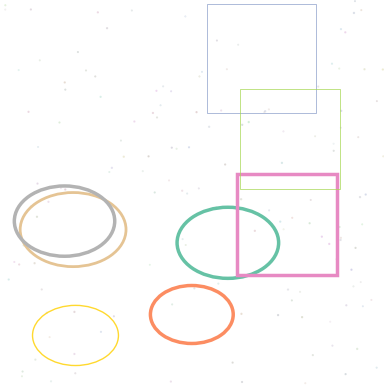[{"shape": "oval", "thickness": 2.5, "radius": 0.66, "center": [0.592, 0.369]}, {"shape": "oval", "thickness": 2.5, "radius": 0.54, "center": [0.498, 0.183]}, {"shape": "square", "thickness": 0.5, "radius": 0.71, "center": [0.678, 0.847]}, {"shape": "square", "thickness": 2.5, "radius": 0.65, "center": [0.746, 0.417]}, {"shape": "square", "thickness": 0.5, "radius": 0.65, "center": [0.754, 0.64]}, {"shape": "oval", "thickness": 1, "radius": 0.56, "center": [0.196, 0.129]}, {"shape": "oval", "thickness": 2, "radius": 0.69, "center": [0.19, 0.404]}, {"shape": "oval", "thickness": 2.5, "radius": 0.65, "center": [0.168, 0.426]}]